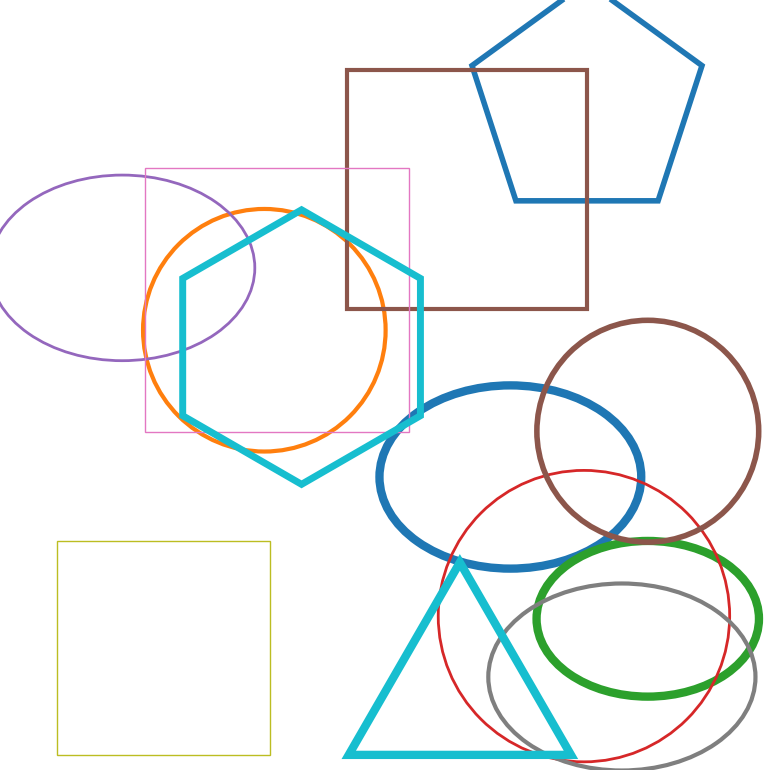[{"shape": "oval", "thickness": 3, "radius": 0.85, "center": [0.663, 0.381]}, {"shape": "pentagon", "thickness": 2, "radius": 0.79, "center": [0.762, 0.866]}, {"shape": "circle", "thickness": 1.5, "radius": 0.79, "center": [0.343, 0.571]}, {"shape": "oval", "thickness": 3, "radius": 0.72, "center": [0.841, 0.196]}, {"shape": "circle", "thickness": 1, "radius": 0.95, "center": [0.758, 0.2]}, {"shape": "oval", "thickness": 1, "radius": 0.86, "center": [0.159, 0.652]}, {"shape": "circle", "thickness": 2, "radius": 0.72, "center": [0.841, 0.44]}, {"shape": "square", "thickness": 1.5, "radius": 0.78, "center": [0.606, 0.754]}, {"shape": "square", "thickness": 0.5, "radius": 0.86, "center": [0.36, 0.61]}, {"shape": "oval", "thickness": 1.5, "radius": 0.87, "center": [0.808, 0.121]}, {"shape": "square", "thickness": 0.5, "radius": 0.69, "center": [0.212, 0.159]}, {"shape": "hexagon", "thickness": 2.5, "radius": 0.89, "center": [0.392, 0.549]}, {"shape": "triangle", "thickness": 3, "radius": 0.83, "center": [0.597, 0.103]}]